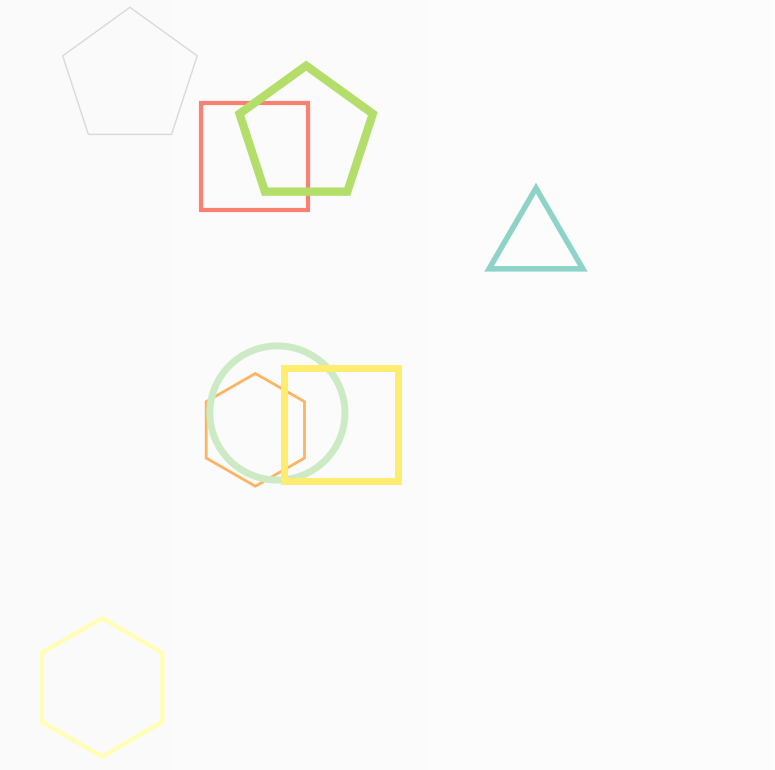[{"shape": "triangle", "thickness": 2, "radius": 0.35, "center": [0.692, 0.686]}, {"shape": "hexagon", "thickness": 1.5, "radius": 0.45, "center": [0.132, 0.107]}, {"shape": "square", "thickness": 1.5, "radius": 0.35, "center": [0.329, 0.796]}, {"shape": "hexagon", "thickness": 1, "radius": 0.37, "center": [0.329, 0.442]}, {"shape": "pentagon", "thickness": 3, "radius": 0.45, "center": [0.395, 0.824]}, {"shape": "pentagon", "thickness": 0.5, "radius": 0.46, "center": [0.168, 0.899]}, {"shape": "circle", "thickness": 2.5, "radius": 0.44, "center": [0.358, 0.464]}, {"shape": "square", "thickness": 2.5, "radius": 0.37, "center": [0.44, 0.449]}]